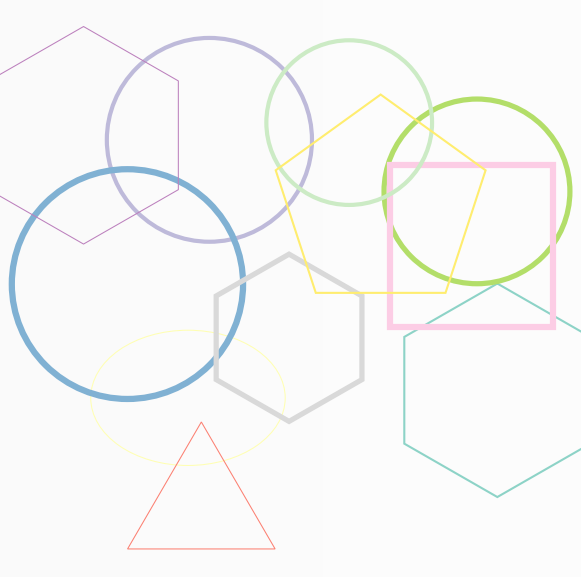[{"shape": "hexagon", "thickness": 1, "radius": 0.92, "center": [0.856, 0.323]}, {"shape": "oval", "thickness": 0.5, "radius": 0.84, "center": [0.323, 0.31]}, {"shape": "circle", "thickness": 2, "radius": 0.88, "center": [0.36, 0.757]}, {"shape": "triangle", "thickness": 0.5, "radius": 0.73, "center": [0.346, 0.122]}, {"shape": "circle", "thickness": 3, "radius": 0.99, "center": [0.219, 0.507]}, {"shape": "circle", "thickness": 2.5, "radius": 0.8, "center": [0.821, 0.668]}, {"shape": "square", "thickness": 3, "radius": 0.7, "center": [0.811, 0.574]}, {"shape": "hexagon", "thickness": 2.5, "radius": 0.72, "center": [0.497, 0.414]}, {"shape": "hexagon", "thickness": 0.5, "radius": 0.94, "center": [0.144, 0.765]}, {"shape": "circle", "thickness": 2, "radius": 0.71, "center": [0.601, 0.787]}, {"shape": "pentagon", "thickness": 1, "radius": 0.95, "center": [0.655, 0.646]}]